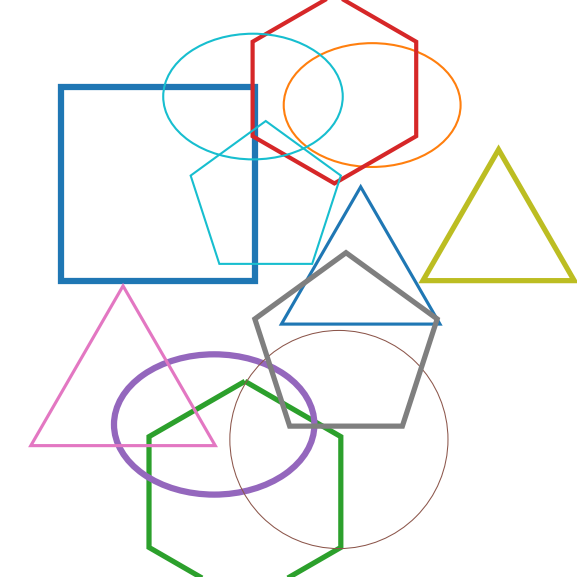[{"shape": "square", "thickness": 3, "radius": 0.84, "center": [0.274, 0.68]}, {"shape": "triangle", "thickness": 1.5, "radius": 0.79, "center": [0.625, 0.517]}, {"shape": "oval", "thickness": 1, "radius": 0.77, "center": [0.644, 0.817]}, {"shape": "hexagon", "thickness": 2.5, "radius": 0.96, "center": [0.424, 0.147]}, {"shape": "hexagon", "thickness": 2, "radius": 0.82, "center": [0.579, 0.845]}, {"shape": "oval", "thickness": 3, "radius": 0.87, "center": [0.371, 0.264]}, {"shape": "circle", "thickness": 0.5, "radius": 0.94, "center": [0.587, 0.238]}, {"shape": "triangle", "thickness": 1.5, "radius": 0.92, "center": [0.213, 0.32]}, {"shape": "pentagon", "thickness": 2.5, "radius": 0.83, "center": [0.599, 0.396]}, {"shape": "triangle", "thickness": 2.5, "radius": 0.76, "center": [0.863, 0.589]}, {"shape": "pentagon", "thickness": 1, "radius": 0.68, "center": [0.46, 0.653]}, {"shape": "oval", "thickness": 1, "radius": 0.78, "center": [0.438, 0.832]}]